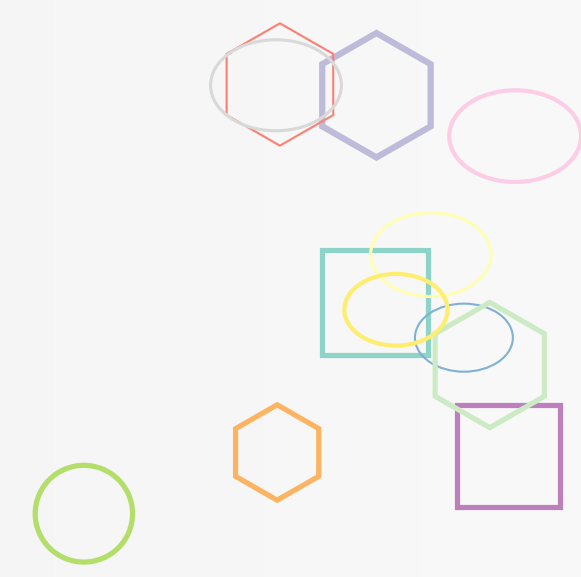[{"shape": "square", "thickness": 2.5, "radius": 0.45, "center": [0.645, 0.475]}, {"shape": "oval", "thickness": 1.5, "radius": 0.52, "center": [0.741, 0.558]}, {"shape": "hexagon", "thickness": 3, "radius": 0.54, "center": [0.648, 0.834]}, {"shape": "hexagon", "thickness": 1, "radius": 0.53, "center": [0.482, 0.853]}, {"shape": "oval", "thickness": 1, "radius": 0.42, "center": [0.798, 0.414]}, {"shape": "hexagon", "thickness": 2.5, "radius": 0.41, "center": [0.477, 0.216]}, {"shape": "circle", "thickness": 2.5, "radius": 0.42, "center": [0.144, 0.11]}, {"shape": "oval", "thickness": 2, "radius": 0.57, "center": [0.886, 0.763]}, {"shape": "oval", "thickness": 1.5, "radius": 0.56, "center": [0.475, 0.852]}, {"shape": "square", "thickness": 2.5, "radius": 0.44, "center": [0.875, 0.209]}, {"shape": "hexagon", "thickness": 2.5, "radius": 0.54, "center": [0.843, 0.367]}, {"shape": "oval", "thickness": 2, "radius": 0.44, "center": [0.681, 0.463]}]